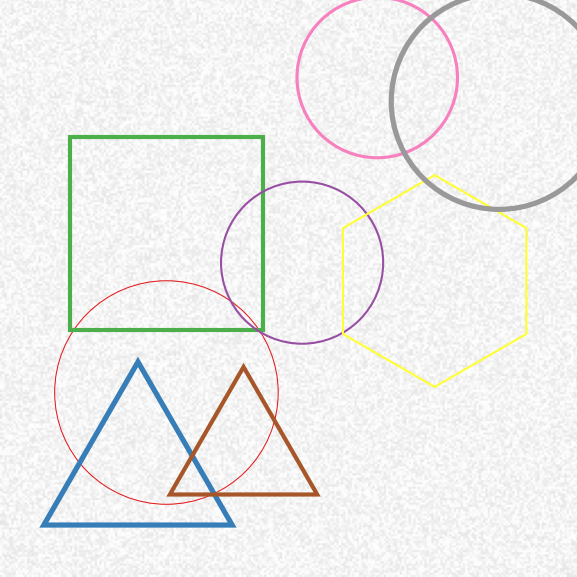[{"shape": "circle", "thickness": 0.5, "radius": 0.97, "center": [0.288, 0.319]}, {"shape": "triangle", "thickness": 2.5, "radius": 0.94, "center": [0.239, 0.184]}, {"shape": "square", "thickness": 2, "radius": 0.84, "center": [0.289, 0.595]}, {"shape": "circle", "thickness": 1, "radius": 0.7, "center": [0.523, 0.544]}, {"shape": "hexagon", "thickness": 1, "radius": 0.92, "center": [0.753, 0.513]}, {"shape": "triangle", "thickness": 2, "radius": 0.74, "center": [0.422, 0.216]}, {"shape": "circle", "thickness": 1.5, "radius": 0.69, "center": [0.653, 0.865]}, {"shape": "circle", "thickness": 2.5, "radius": 0.93, "center": [0.864, 0.823]}]